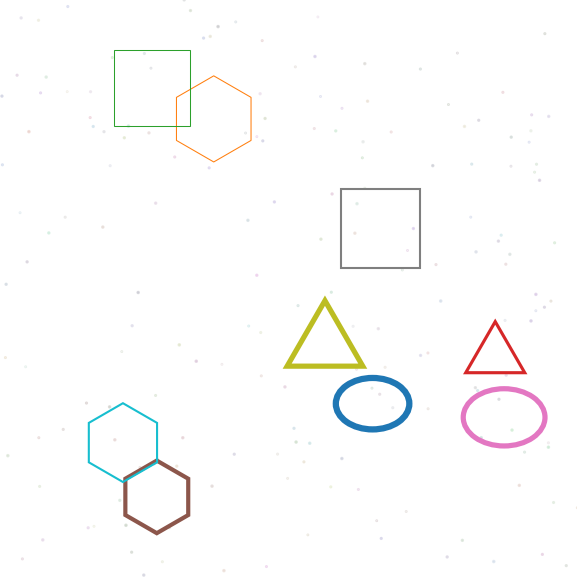[{"shape": "oval", "thickness": 3, "radius": 0.32, "center": [0.645, 0.3]}, {"shape": "hexagon", "thickness": 0.5, "radius": 0.37, "center": [0.37, 0.793]}, {"shape": "square", "thickness": 0.5, "radius": 0.33, "center": [0.264, 0.846]}, {"shape": "triangle", "thickness": 1.5, "radius": 0.29, "center": [0.858, 0.383]}, {"shape": "hexagon", "thickness": 2, "radius": 0.31, "center": [0.272, 0.139]}, {"shape": "oval", "thickness": 2.5, "radius": 0.35, "center": [0.873, 0.276]}, {"shape": "square", "thickness": 1, "radius": 0.34, "center": [0.659, 0.604]}, {"shape": "triangle", "thickness": 2.5, "radius": 0.38, "center": [0.563, 0.403]}, {"shape": "hexagon", "thickness": 1, "radius": 0.34, "center": [0.213, 0.233]}]